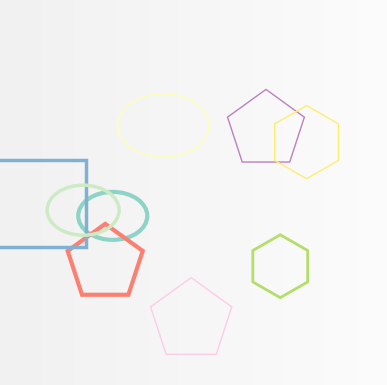[{"shape": "oval", "thickness": 3, "radius": 0.45, "center": [0.291, 0.439]}, {"shape": "oval", "thickness": 1, "radius": 0.59, "center": [0.422, 0.674]}, {"shape": "pentagon", "thickness": 3, "radius": 0.51, "center": [0.271, 0.317]}, {"shape": "square", "thickness": 2.5, "radius": 0.56, "center": [0.109, 0.472]}, {"shape": "hexagon", "thickness": 2, "radius": 0.41, "center": [0.723, 0.308]}, {"shape": "pentagon", "thickness": 1, "radius": 0.55, "center": [0.493, 0.169]}, {"shape": "pentagon", "thickness": 1, "radius": 0.52, "center": [0.686, 0.664]}, {"shape": "oval", "thickness": 2.5, "radius": 0.46, "center": [0.214, 0.454]}, {"shape": "hexagon", "thickness": 1, "radius": 0.47, "center": [0.791, 0.631]}]